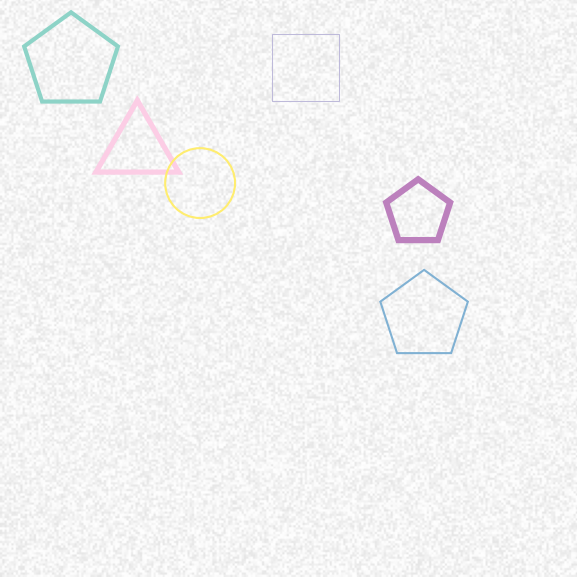[{"shape": "pentagon", "thickness": 2, "radius": 0.43, "center": [0.123, 0.892]}, {"shape": "square", "thickness": 0.5, "radius": 0.29, "center": [0.53, 0.883]}, {"shape": "pentagon", "thickness": 1, "radius": 0.4, "center": [0.734, 0.452]}, {"shape": "triangle", "thickness": 2.5, "radius": 0.41, "center": [0.238, 0.743]}, {"shape": "pentagon", "thickness": 3, "radius": 0.29, "center": [0.724, 0.63]}, {"shape": "circle", "thickness": 1, "radius": 0.3, "center": [0.347, 0.682]}]